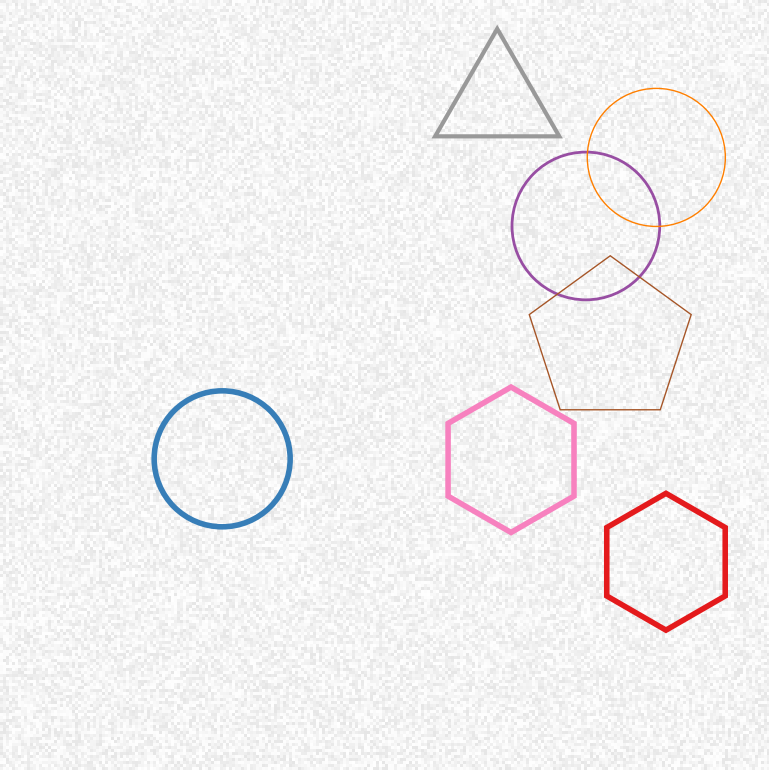[{"shape": "hexagon", "thickness": 2, "radius": 0.44, "center": [0.865, 0.27]}, {"shape": "circle", "thickness": 2, "radius": 0.44, "center": [0.289, 0.404]}, {"shape": "circle", "thickness": 1, "radius": 0.48, "center": [0.761, 0.707]}, {"shape": "circle", "thickness": 0.5, "radius": 0.45, "center": [0.852, 0.796]}, {"shape": "pentagon", "thickness": 0.5, "radius": 0.55, "center": [0.793, 0.557]}, {"shape": "hexagon", "thickness": 2, "radius": 0.47, "center": [0.664, 0.403]}, {"shape": "triangle", "thickness": 1.5, "radius": 0.47, "center": [0.646, 0.869]}]